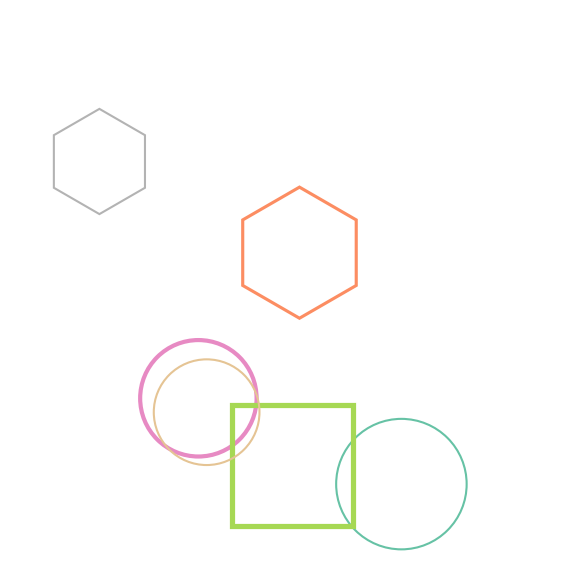[{"shape": "circle", "thickness": 1, "radius": 0.56, "center": [0.695, 0.161]}, {"shape": "hexagon", "thickness": 1.5, "radius": 0.57, "center": [0.519, 0.562]}, {"shape": "circle", "thickness": 2, "radius": 0.5, "center": [0.344, 0.309]}, {"shape": "square", "thickness": 2.5, "radius": 0.52, "center": [0.507, 0.193]}, {"shape": "circle", "thickness": 1, "radius": 0.46, "center": [0.358, 0.285]}, {"shape": "hexagon", "thickness": 1, "radius": 0.46, "center": [0.172, 0.72]}]